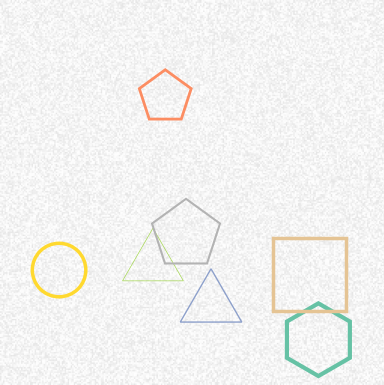[{"shape": "hexagon", "thickness": 3, "radius": 0.47, "center": [0.827, 0.118]}, {"shape": "pentagon", "thickness": 2, "radius": 0.35, "center": [0.429, 0.748]}, {"shape": "triangle", "thickness": 1, "radius": 0.46, "center": [0.548, 0.21]}, {"shape": "triangle", "thickness": 0.5, "radius": 0.46, "center": [0.397, 0.316]}, {"shape": "circle", "thickness": 2.5, "radius": 0.35, "center": [0.153, 0.299]}, {"shape": "square", "thickness": 2.5, "radius": 0.48, "center": [0.805, 0.287]}, {"shape": "pentagon", "thickness": 1.5, "radius": 0.46, "center": [0.483, 0.391]}]